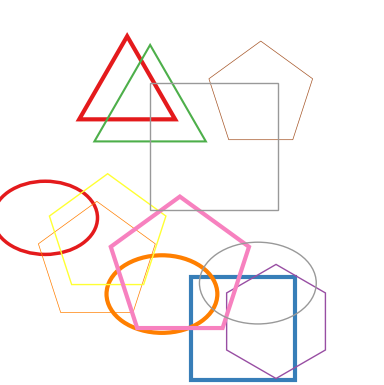[{"shape": "oval", "thickness": 2.5, "radius": 0.68, "center": [0.117, 0.434]}, {"shape": "triangle", "thickness": 3, "radius": 0.72, "center": [0.33, 0.762]}, {"shape": "square", "thickness": 3, "radius": 0.67, "center": [0.631, 0.146]}, {"shape": "triangle", "thickness": 1.5, "radius": 0.84, "center": [0.39, 0.716]}, {"shape": "hexagon", "thickness": 1, "radius": 0.74, "center": [0.717, 0.165]}, {"shape": "oval", "thickness": 3, "radius": 0.72, "center": [0.421, 0.236]}, {"shape": "pentagon", "thickness": 0.5, "radius": 0.8, "center": [0.252, 0.317]}, {"shape": "pentagon", "thickness": 1, "radius": 0.8, "center": [0.28, 0.39]}, {"shape": "pentagon", "thickness": 0.5, "radius": 0.71, "center": [0.677, 0.752]}, {"shape": "pentagon", "thickness": 3, "radius": 0.94, "center": [0.467, 0.301]}, {"shape": "square", "thickness": 1, "radius": 0.83, "center": [0.556, 0.62]}, {"shape": "oval", "thickness": 1, "radius": 0.76, "center": [0.67, 0.265]}]